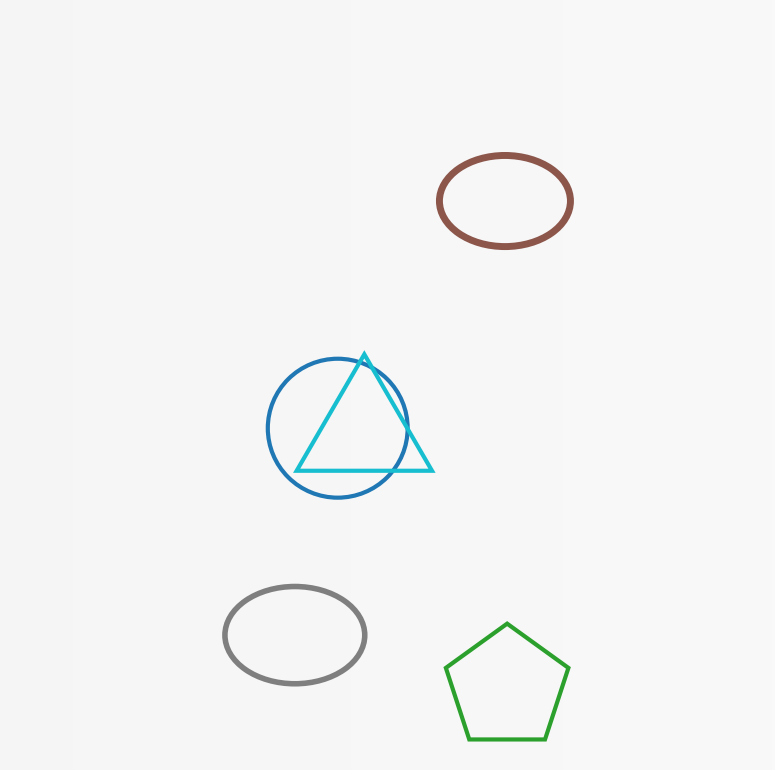[{"shape": "circle", "thickness": 1.5, "radius": 0.45, "center": [0.436, 0.444]}, {"shape": "pentagon", "thickness": 1.5, "radius": 0.42, "center": [0.654, 0.107]}, {"shape": "oval", "thickness": 2.5, "radius": 0.42, "center": [0.652, 0.739]}, {"shape": "oval", "thickness": 2, "radius": 0.45, "center": [0.38, 0.175]}, {"shape": "triangle", "thickness": 1.5, "radius": 0.5, "center": [0.47, 0.439]}]